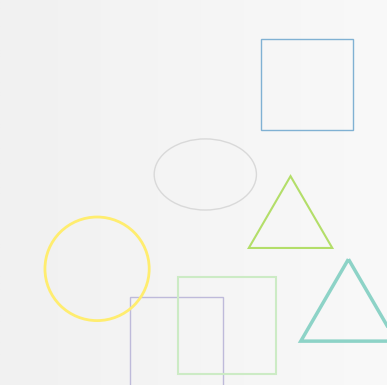[{"shape": "triangle", "thickness": 2.5, "radius": 0.71, "center": [0.899, 0.185]}, {"shape": "square", "thickness": 1, "radius": 0.6, "center": [0.456, 0.107]}, {"shape": "square", "thickness": 1, "radius": 0.59, "center": [0.792, 0.78]}, {"shape": "triangle", "thickness": 1.5, "radius": 0.62, "center": [0.75, 0.418]}, {"shape": "oval", "thickness": 1, "radius": 0.66, "center": [0.53, 0.547]}, {"shape": "square", "thickness": 1.5, "radius": 0.63, "center": [0.586, 0.154]}, {"shape": "circle", "thickness": 2, "radius": 0.67, "center": [0.251, 0.302]}]